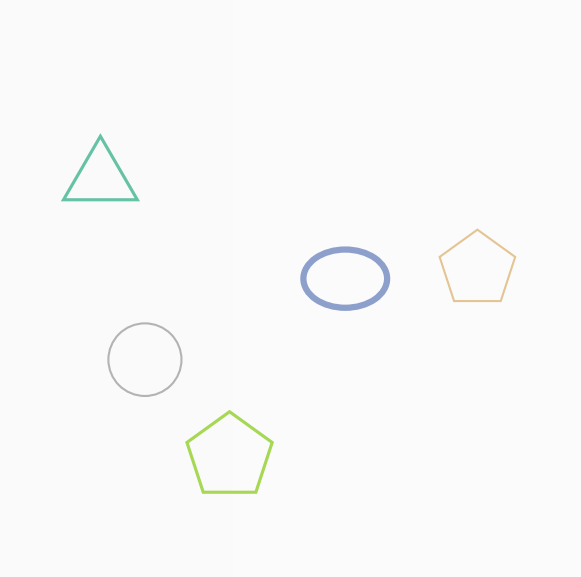[{"shape": "triangle", "thickness": 1.5, "radius": 0.37, "center": [0.173, 0.69]}, {"shape": "oval", "thickness": 3, "radius": 0.36, "center": [0.594, 0.517]}, {"shape": "pentagon", "thickness": 1.5, "radius": 0.39, "center": [0.395, 0.209]}, {"shape": "pentagon", "thickness": 1, "radius": 0.34, "center": [0.821, 0.533]}, {"shape": "circle", "thickness": 1, "radius": 0.31, "center": [0.249, 0.376]}]